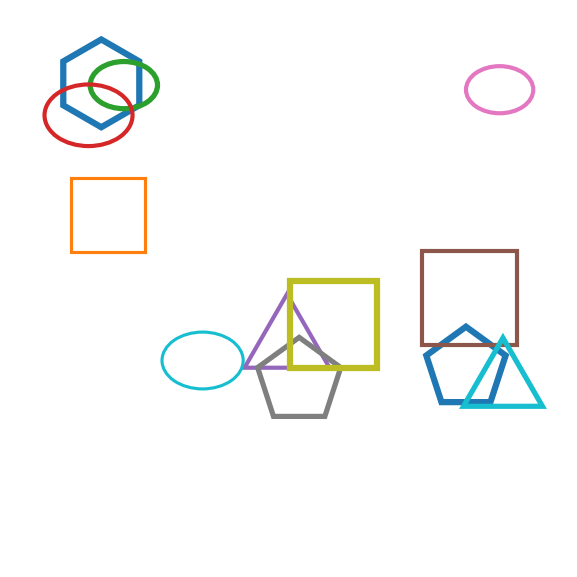[{"shape": "hexagon", "thickness": 3, "radius": 0.38, "center": [0.175, 0.855]}, {"shape": "pentagon", "thickness": 3, "radius": 0.36, "center": [0.807, 0.361]}, {"shape": "square", "thickness": 1.5, "radius": 0.32, "center": [0.187, 0.627]}, {"shape": "oval", "thickness": 2.5, "radius": 0.29, "center": [0.214, 0.852]}, {"shape": "oval", "thickness": 2, "radius": 0.38, "center": [0.153, 0.8]}, {"shape": "triangle", "thickness": 2, "radius": 0.42, "center": [0.497, 0.405]}, {"shape": "square", "thickness": 2, "radius": 0.41, "center": [0.813, 0.483]}, {"shape": "oval", "thickness": 2, "radius": 0.29, "center": [0.865, 0.844]}, {"shape": "pentagon", "thickness": 2.5, "radius": 0.38, "center": [0.518, 0.339]}, {"shape": "square", "thickness": 3, "radius": 0.38, "center": [0.578, 0.437]}, {"shape": "oval", "thickness": 1.5, "radius": 0.35, "center": [0.351, 0.375]}, {"shape": "triangle", "thickness": 2.5, "radius": 0.39, "center": [0.871, 0.335]}]